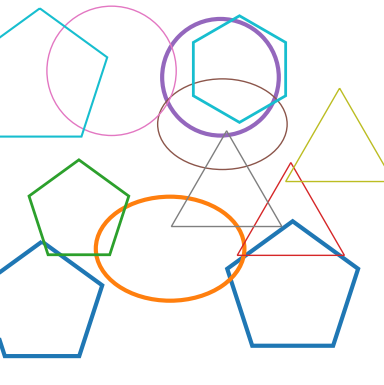[{"shape": "pentagon", "thickness": 3, "radius": 0.82, "center": [0.109, 0.208]}, {"shape": "pentagon", "thickness": 3, "radius": 0.89, "center": [0.76, 0.247]}, {"shape": "oval", "thickness": 3, "radius": 0.96, "center": [0.442, 0.354]}, {"shape": "pentagon", "thickness": 2, "radius": 0.68, "center": [0.205, 0.449]}, {"shape": "triangle", "thickness": 1, "radius": 0.8, "center": [0.755, 0.417]}, {"shape": "circle", "thickness": 3, "radius": 0.76, "center": [0.573, 0.799]}, {"shape": "oval", "thickness": 1, "radius": 0.84, "center": [0.578, 0.677]}, {"shape": "circle", "thickness": 1, "radius": 0.84, "center": [0.29, 0.816]}, {"shape": "triangle", "thickness": 1, "radius": 0.83, "center": [0.589, 0.494]}, {"shape": "triangle", "thickness": 1, "radius": 0.81, "center": [0.882, 0.609]}, {"shape": "pentagon", "thickness": 1.5, "radius": 0.92, "center": [0.103, 0.794]}, {"shape": "hexagon", "thickness": 2, "radius": 0.69, "center": [0.622, 0.821]}]